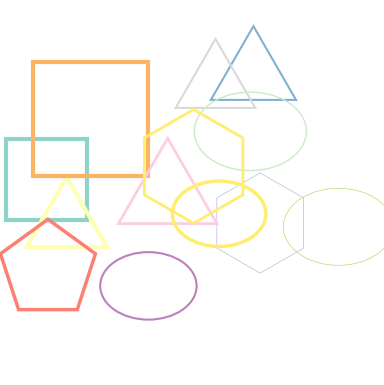[{"shape": "square", "thickness": 3, "radius": 0.53, "center": [0.121, 0.534]}, {"shape": "triangle", "thickness": 3, "radius": 0.6, "center": [0.173, 0.419]}, {"shape": "hexagon", "thickness": 0.5, "radius": 0.65, "center": [0.676, 0.421]}, {"shape": "pentagon", "thickness": 2.5, "radius": 0.65, "center": [0.125, 0.301]}, {"shape": "triangle", "thickness": 1.5, "radius": 0.64, "center": [0.658, 0.804]}, {"shape": "square", "thickness": 3, "radius": 0.74, "center": [0.235, 0.691]}, {"shape": "oval", "thickness": 0.5, "radius": 0.71, "center": [0.879, 0.411]}, {"shape": "triangle", "thickness": 2, "radius": 0.74, "center": [0.435, 0.493]}, {"shape": "triangle", "thickness": 1.5, "radius": 0.6, "center": [0.56, 0.779]}, {"shape": "oval", "thickness": 1.5, "radius": 0.63, "center": [0.385, 0.257]}, {"shape": "oval", "thickness": 1, "radius": 0.73, "center": [0.65, 0.659]}, {"shape": "hexagon", "thickness": 2, "radius": 0.74, "center": [0.503, 0.568]}, {"shape": "oval", "thickness": 2.5, "radius": 0.61, "center": [0.569, 0.445]}]